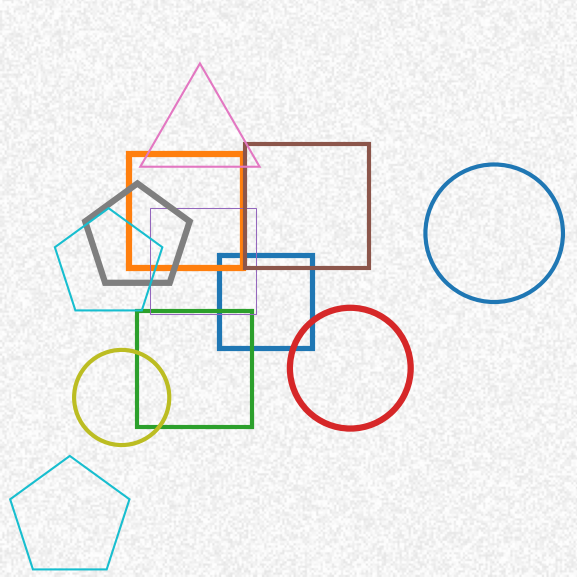[{"shape": "square", "thickness": 2.5, "radius": 0.4, "center": [0.46, 0.477]}, {"shape": "circle", "thickness": 2, "radius": 0.6, "center": [0.856, 0.595]}, {"shape": "square", "thickness": 3, "radius": 0.49, "center": [0.322, 0.634]}, {"shape": "square", "thickness": 2, "radius": 0.5, "center": [0.337, 0.36]}, {"shape": "circle", "thickness": 3, "radius": 0.52, "center": [0.607, 0.362]}, {"shape": "square", "thickness": 0.5, "radius": 0.46, "center": [0.352, 0.547]}, {"shape": "square", "thickness": 2, "radius": 0.54, "center": [0.531, 0.643]}, {"shape": "triangle", "thickness": 1, "radius": 0.6, "center": [0.346, 0.77]}, {"shape": "pentagon", "thickness": 3, "radius": 0.48, "center": [0.238, 0.586]}, {"shape": "circle", "thickness": 2, "radius": 0.41, "center": [0.211, 0.311]}, {"shape": "pentagon", "thickness": 1, "radius": 0.54, "center": [0.121, 0.101]}, {"shape": "pentagon", "thickness": 1, "radius": 0.49, "center": [0.188, 0.541]}]